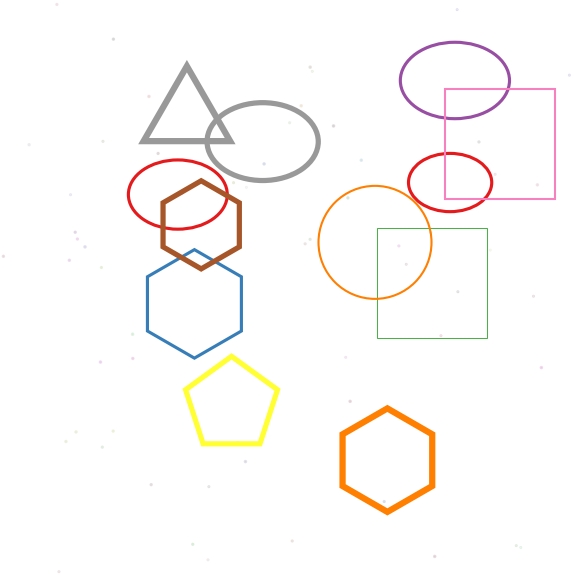[{"shape": "oval", "thickness": 1.5, "radius": 0.36, "center": [0.779, 0.683]}, {"shape": "oval", "thickness": 1.5, "radius": 0.43, "center": [0.308, 0.662]}, {"shape": "hexagon", "thickness": 1.5, "radius": 0.47, "center": [0.337, 0.473]}, {"shape": "square", "thickness": 0.5, "radius": 0.47, "center": [0.748, 0.509]}, {"shape": "oval", "thickness": 1.5, "radius": 0.47, "center": [0.788, 0.86]}, {"shape": "circle", "thickness": 1, "radius": 0.49, "center": [0.649, 0.579]}, {"shape": "hexagon", "thickness": 3, "radius": 0.45, "center": [0.671, 0.202]}, {"shape": "pentagon", "thickness": 2.5, "radius": 0.42, "center": [0.401, 0.298]}, {"shape": "hexagon", "thickness": 2.5, "radius": 0.38, "center": [0.348, 0.61]}, {"shape": "square", "thickness": 1, "radius": 0.47, "center": [0.866, 0.75]}, {"shape": "oval", "thickness": 2.5, "radius": 0.48, "center": [0.455, 0.754]}, {"shape": "triangle", "thickness": 3, "radius": 0.43, "center": [0.324, 0.798]}]